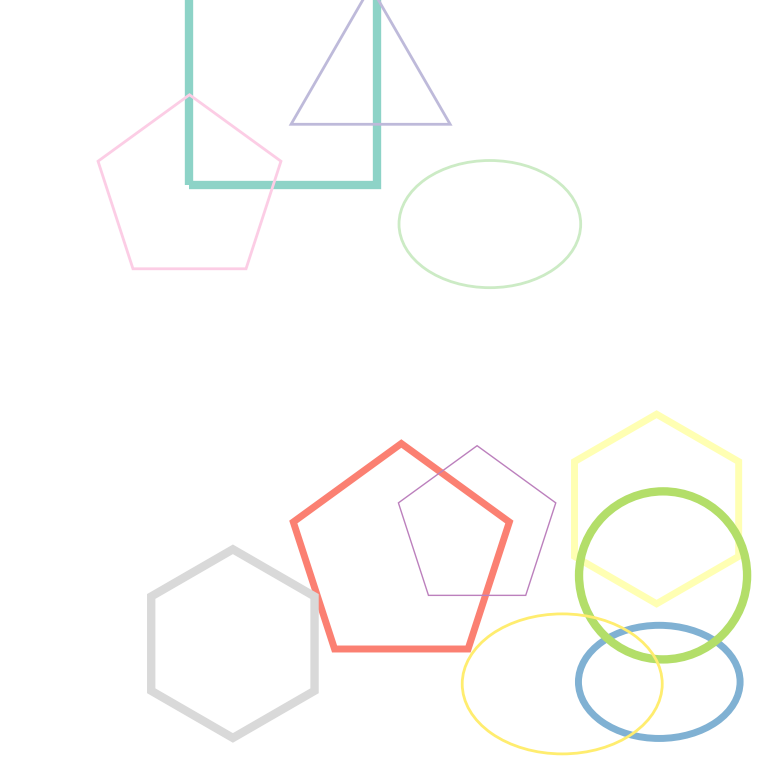[{"shape": "square", "thickness": 3, "radius": 0.61, "center": [0.368, 0.882]}, {"shape": "hexagon", "thickness": 2.5, "radius": 0.62, "center": [0.853, 0.339]}, {"shape": "triangle", "thickness": 1, "radius": 0.6, "center": [0.481, 0.898]}, {"shape": "pentagon", "thickness": 2.5, "radius": 0.74, "center": [0.521, 0.276]}, {"shape": "oval", "thickness": 2.5, "radius": 0.52, "center": [0.856, 0.114]}, {"shape": "circle", "thickness": 3, "radius": 0.55, "center": [0.861, 0.253]}, {"shape": "pentagon", "thickness": 1, "radius": 0.62, "center": [0.246, 0.752]}, {"shape": "hexagon", "thickness": 3, "radius": 0.61, "center": [0.302, 0.164]}, {"shape": "pentagon", "thickness": 0.5, "radius": 0.54, "center": [0.62, 0.314]}, {"shape": "oval", "thickness": 1, "radius": 0.59, "center": [0.636, 0.709]}, {"shape": "oval", "thickness": 1, "radius": 0.65, "center": [0.73, 0.112]}]